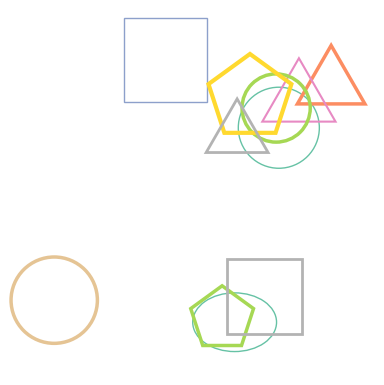[{"shape": "circle", "thickness": 1, "radius": 0.53, "center": [0.724, 0.668]}, {"shape": "oval", "thickness": 1, "radius": 0.54, "center": [0.609, 0.163]}, {"shape": "triangle", "thickness": 2.5, "radius": 0.51, "center": [0.86, 0.781]}, {"shape": "square", "thickness": 1, "radius": 0.54, "center": [0.43, 0.844]}, {"shape": "triangle", "thickness": 1.5, "radius": 0.55, "center": [0.776, 0.739]}, {"shape": "pentagon", "thickness": 2.5, "radius": 0.43, "center": [0.577, 0.172]}, {"shape": "circle", "thickness": 2.5, "radius": 0.44, "center": [0.717, 0.719]}, {"shape": "pentagon", "thickness": 3, "radius": 0.57, "center": [0.649, 0.747]}, {"shape": "circle", "thickness": 2.5, "radius": 0.56, "center": [0.141, 0.22]}, {"shape": "triangle", "thickness": 2, "radius": 0.46, "center": [0.616, 0.65]}, {"shape": "square", "thickness": 2, "radius": 0.49, "center": [0.687, 0.229]}]